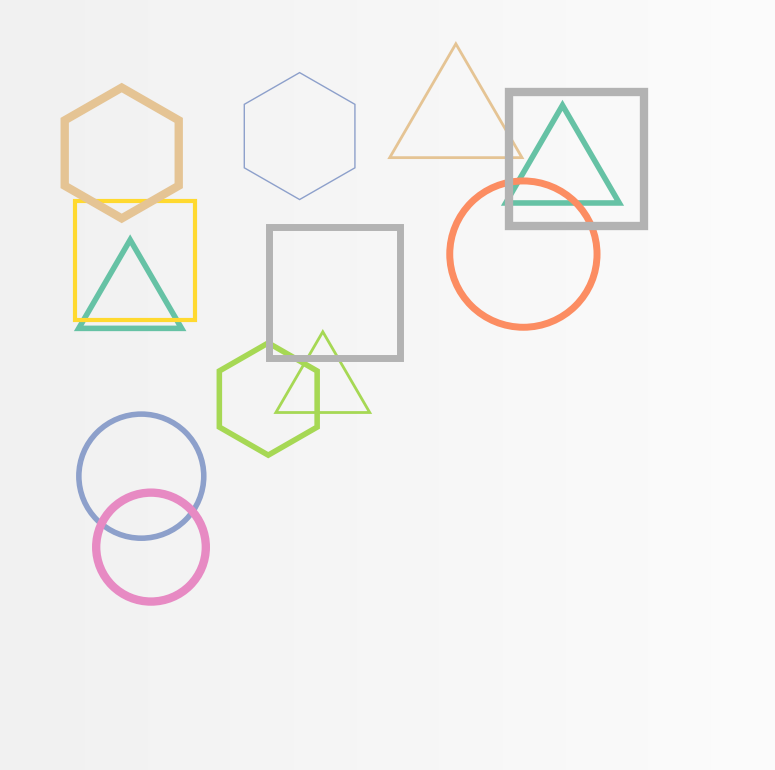[{"shape": "triangle", "thickness": 2, "radius": 0.38, "center": [0.168, 0.612]}, {"shape": "triangle", "thickness": 2, "radius": 0.42, "center": [0.726, 0.779]}, {"shape": "circle", "thickness": 2.5, "radius": 0.48, "center": [0.675, 0.67]}, {"shape": "hexagon", "thickness": 0.5, "radius": 0.41, "center": [0.387, 0.823]}, {"shape": "circle", "thickness": 2, "radius": 0.4, "center": [0.182, 0.382]}, {"shape": "circle", "thickness": 3, "radius": 0.35, "center": [0.195, 0.289]}, {"shape": "hexagon", "thickness": 2, "radius": 0.36, "center": [0.346, 0.482]}, {"shape": "triangle", "thickness": 1, "radius": 0.35, "center": [0.417, 0.499]}, {"shape": "square", "thickness": 1.5, "radius": 0.39, "center": [0.174, 0.662]}, {"shape": "triangle", "thickness": 1, "radius": 0.49, "center": [0.588, 0.845]}, {"shape": "hexagon", "thickness": 3, "radius": 0.42, "center": [0.157, 0.801]}, {"shape": "square", "thickness": 3, "radius": 0.44, "center": [0.744, 0.793]}, {"shape": "square", "thickness": 2.5, "radius": 0.42, "center": [0.431, 0.62]}]